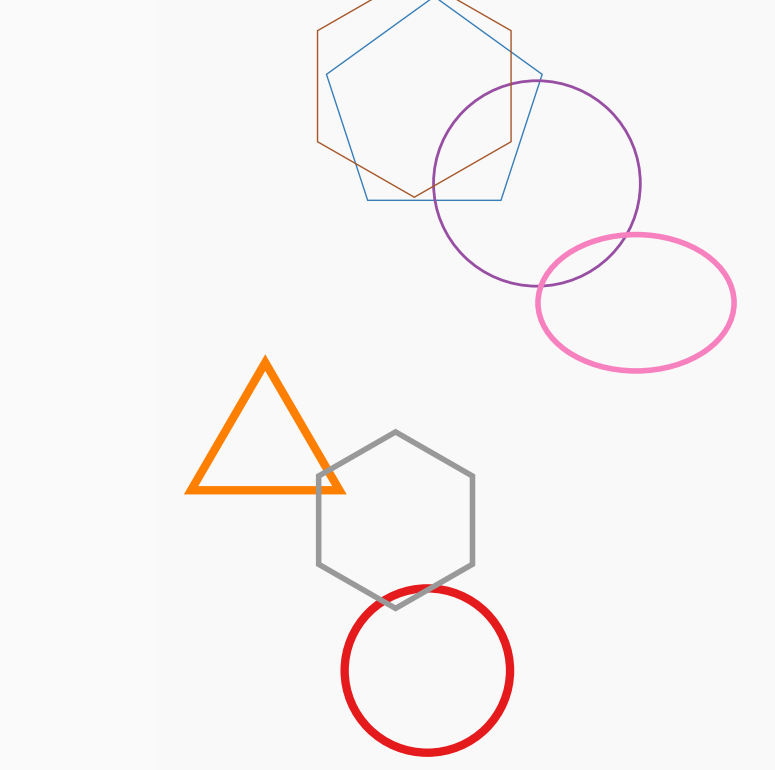[{"shape": "circle", "thickness": 3, "radius": 0.53, "center": [0.551, 0.129]}, {"shape": "pentagon", "thickness": 0.5, "radius": 0.73, "center": [0.56, 0.858]}, {"shape": "circle", "thickness": 1, "radius": 0.67, "center": [0.693, 0.762]}, {"shape": "triangle", "thickness": 3, "radius": 0.55, "center": [0.342, 0.419]}, {"shape": "hexagon", "thickness": 0.5, "radius": 0.72, "center": [0.535, 0.888]}, {"shape": "oval", "thickness": 2, "radius": 0.63, "center": [0.821, 0.607]}, {"shape": "hexagon", "thickness": 2, "radius": 0.57, "center": [0.51, 0.324]}]